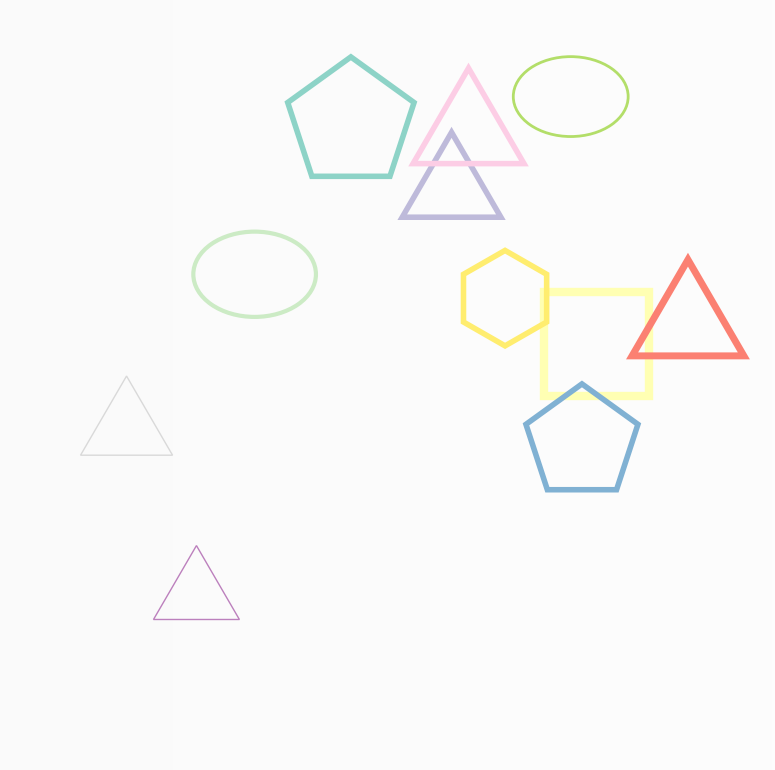[{"shape": "pentagon", "thickness": 2, "radius": 0.43, "center": [0.453, 0.84]}, {"shape": "square", "thickness": 3, "radius": 0.34, "center": [0.77, 0.553]}, {"shape": "triangle", "thickness": 2, "radius": 0.37, "center": [0.583, 0.755]}, {"shape": "triangle", "thickness": 2.5, "radius": 0.42, "center": [0.888, 0.579]}, {"shape": "pentagon", "thickness": 2, "radius": 0.38, "center": [0.751, 0.425]}, {"shape": "oval", "thickness": 1, "radius": 0.37, "center": [0.736, 0.875]}, {"shape": "triangle", "thickness": 2, "radius": 0.41, "center": [0.605, 0.829]}, {"shape": "triangle", "thickness": 0.5, "radius": 0.34, "center": [0.163, 0.443]}, {"shape": "triangle", "thickness": 0.5, "radius": 0.32, "center": [0.253, 0.227]}, {"shape": "oval", "thickness": 1.5, "radius": 0.4, "center": [0.329, 0.644]}, {"shape": "hexagon", "thickness": 2, "radius": 0.31, "center": [0.652, 0.613]}]